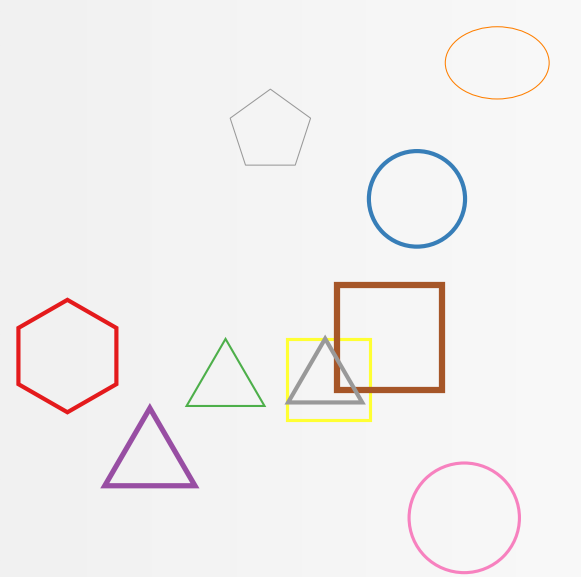[{"shape": "hexagon", "thickness": 2, "radius": 0.49, "center": [0.116, 0.383]}, {"shape": "circle", "thickness": 2, "radius": 0.41, "center": [0.717, 0.655]}, {"shape": "triangle", "thickness": 1, "radius": 0.39, "center": [0.388, 0.335]}, {"shape": "triangle", "thickness": 2.5, "radius": 0.45, "center": [0.258, 0.203]}, {"shape": "oval", "thickness": 0.5, "radius": 0.45, "center": [0.855, 0.89]}, {"shape": "square", "thickness": 1.5, "radius": 0.35, "center": [0.565, 0.342]}, {"shape": "square", "thickness": 3, "radius": 0.45, "center": [0.67, 0.415]}, {"shape": "circle", "thickness": 1.5, "radius": 0.47, "center": [0.799, 0.102]}, {"shape": "triangle", "thickness": 2, "radius": 0.37, "center": [0.559, 0.339]}, {"shape": "pentagon", "thickness": 0.5, "radius": 0.36, "center": [0.465, 0.772]}]